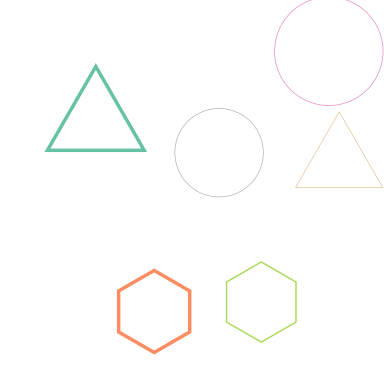[{"shape": "triangle", "thickness": 2.5, "radius": 0.73, "center": [0.249, 0.682]}, {"shape": "hexagon", "thickness": 2.5, "radius": 0.53, "center": [0.4, 0.191]}, {"shape": "circle", "thickness": 0.5, "radius": 0.7, "center": [0.854, 0.867]}, {"shape": "hexagon", "thickness": 1, "radius": 0.52, "center": [0.679, 0.215]}, {"shape": "triangle", "thickness": 0.5, "radius": 0.66, "center": [0.881, 0.578]}, {"shape": "circle", "thickness": 0.5, "radius": 0.57, "center": [0.569, 0.603]}]